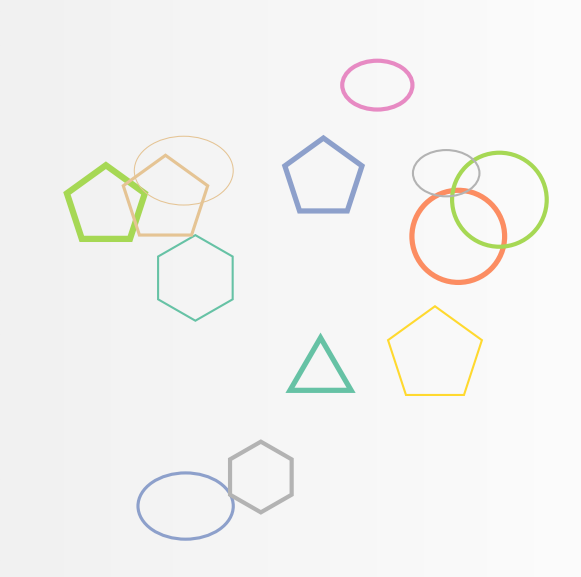[{"shape": "hexagon", "thickness": 1, "radius": 0.37, "center": [0.336, 0.518]}, {"shape": "triangle", "thickness": 2.5, "radius": 0.3, "center": [0.551, 0.354]}, {"shape": "circle", "thickness": 2.5, "radius": 0.4, "center": [0.788, 0.59]}, {"shape": "oval", "thickness": 1.5, "radius": 0.41, "center": [0.319, 0.123]}, {"shape": "pentagon", "thickness": 2.5, "radius": 0.35, "center": [0.556, 0.69]}, {"shape": "oval", "thickness": 2, "radius": 0.3, "center": [0.649, 0.852]}, {"shape": "pentagon", "thickness": 3, "radius": 0.35, "center": [0.182, 0.643]}, {"shape": "circle", "thickness": 2, "radius": 0.41, "center": [0.859, 0.653]}, {"shape": "pentagon", "thickness": 1, "radius": 0.42, "center": [0.748, 0.384]}, {"shape": "oval", "thickness": 0.5, "radius": 0.43, "center": [0.316, 0.704]}, {"shape": "pentagon", "thickness": 1.5, "radius": 0.38, "center": [0.285, 0.654]}, {"shape": "hexagon", "thickness": 2, "radius": 0.31, "center": [0.449, 0.173]}, {"shape": "oval", "thickness": 1, "radius": 0.29, "center": [0.768, 0.699]}]